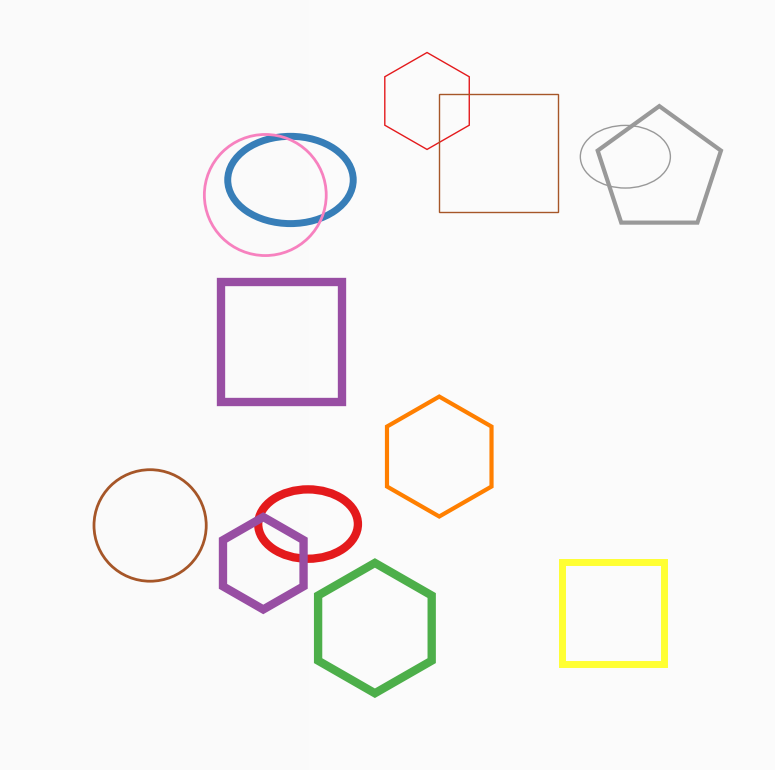[{"shape": "hexagon", "thickness": 0.5, "radius": 0.31, "center": [0.551, 0.869]}, {"shape": "oval", "thickness": 3, "radius": 0.32, "center": [0.397, 0.319]}, {"shape": "oval", "thickness": 2.5, "radius": 0.4, "center": [0.375, 0.766]}, {"shape": "hexagon", "thickness": 3, "radius": 0.42, "center": [0.484, 0.184]}, {"shape": "hexagon", "thickness": 3, "radius": 0.3, "center": [0.34, 0.269]}, {"shape": "square", "thickness": 3, "radius": 0.39, "center": [0.363, 0.556]}, {"shape": "hexagon", "thickness": 1.5, "radius": 0.39, "center": [0.567, 0.407]}, {"shape": "square", "thickness": 2.5, "radius": 0.33, "center": [0.791, 0.204]}, {"shape": "circle", "thickness": 1, "radius": 0.36, "center": [0.194, 0.318]}, {"shape": "square", "thickness": 0.5, "radius": 0.38, "center": [0.643, 0.801]}, {"shape": "circle", "thickness": 1, "radius": 0.39, "center": [0.342, 0.747]}, {"shape": "oval", "thickness": 0.5, "radius": 0.29, "center": [0.807, 0.796]}, {"shape": "pentagon", "thickness": 1.5, "radius": 0.42, "center": [0.851, 0.779]}]